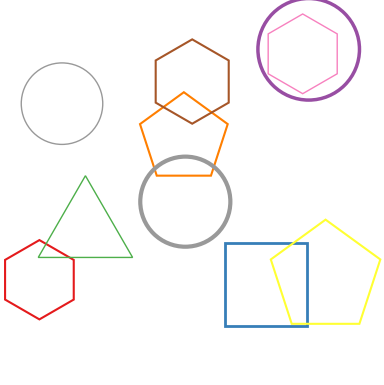[{"shape": "hexagon", "thickness": 1.5, "radius": 0.51, "center": [0.102, 0.273]}, {"shape": "square", "thickness": 2, "radius": 0.54, "center": [0.691, 0.261]}, {"shape": "triangle", "thickness": 1, "radius": 0.71, "center": [0.222, 0.402]}, {"shape": "circle", "thickness": 2.5, "radius": 0.66, "center": [0.802, 0.872]}, {"shape": "pentagon", "thickness": 1.5, "radius": 0.6, "center": [0.478, 0.641]}, {"shape": "pentagon", "thickness": 1.5, "radius": 0.75, "center": [0.846, 0.28]}, {"shape": "hexagon", "thickness": 1.5, "radius": 0.55, "center": [0.499, 0.788]}, {"shape": "hexagon", "thickness": 1, "radius": 0.52, "center": [0.786, 0.86]}, {"shape": "circle", "thickness": 1, "radius": 0.53, "center": [0.161, 0.731]}, {"shape": "circle", "thickness": 3, "radius": 0.58, "center": [0.481, 0.476]}]